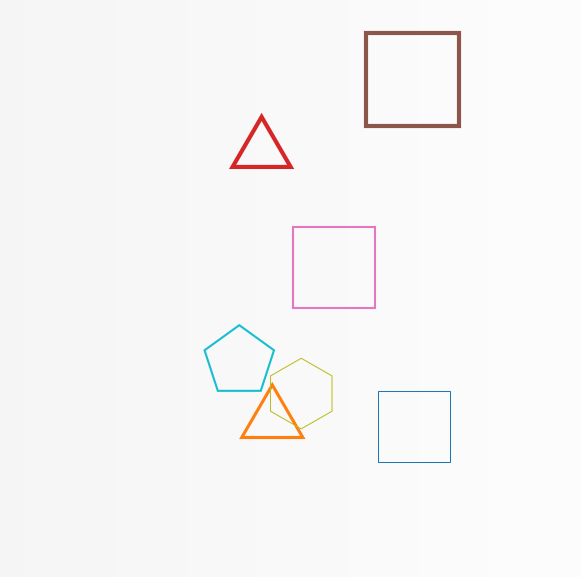[{"shape": "square", "thickness": 0.5, "radius": 0.31, "center": [0.713, 0.261]}, {"shape": "triangle", "thickness": 1.5, "radius": 0.3, "center": [0.468, 0.272]}, {"shape": "triangle", "thickness": 2, "radius": 0.29, "center": [0.45, 0.739]}, {"shape": "square", "thickness": 2, "radius": 0.4, "center": [0.71, 0.861]}, {"shape": "square", "thickness": 1, "radius": 0.35, "center": [0.574, 0.536]}, {"shape": "hexagon", "thickness": 0.5, "radius": 0.31, "center": [0.518, 0.318]}, {"shape": "pentagon", "thickness": 1, "radius": 0.31, "center": [0.412, 0.373]}]